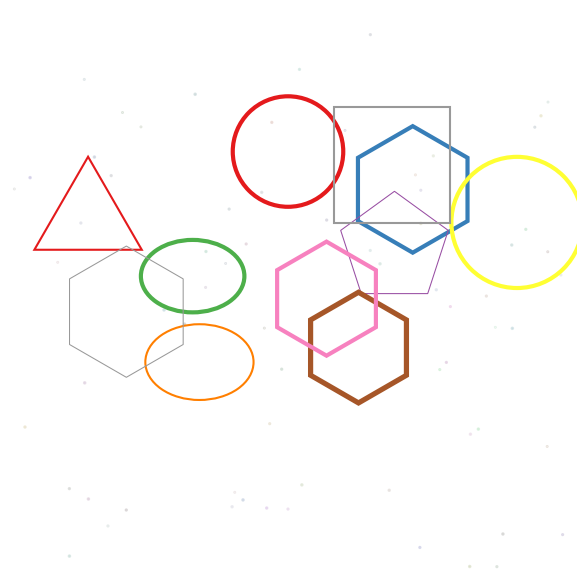[{"shape": "circle", "thickness": 2, "radius": 0.48, "center": [0.499, 0.737]}, {"shape": "triangle", "thickness": 1, "radius": 0.54, "center": [0.153, 0.62]}, {"shape": "hexagon", "thickness": 2, "radius": 0.55, "center": [0.715, 0.671]}, {"shape": "oval", "thickness": 2, "radius": 0.45, "center": [0.334, 0.521]}, {"shape": "pentagon", "thickness": 0.5, "radius": 0.49, "center": [0.683, 0.57]}, {"shape": "oval", "thickness": 1, "radius": 0.47, "center": [0.345, 0.372]}, {"shape": "circle", "thickness": 2, "radius": 0.57, "center": [0.895, 0.614]}, {"shape": "hexagon", "thickness": 2.5, "radius": 0.48, "center": [0.621, 0.397]}, {"shape": "hexagon", "thickness": 2, "radius": 0.49, "center": [0.565, 0.482]}, {"shape": "hexagon", "thickness": 0.5, "radius": 0.57, "center": [0.219, 0.459]}, {"shape": "square", "thickness": 1, "radius": 0.5, "center": [0.679, 0.714]}]